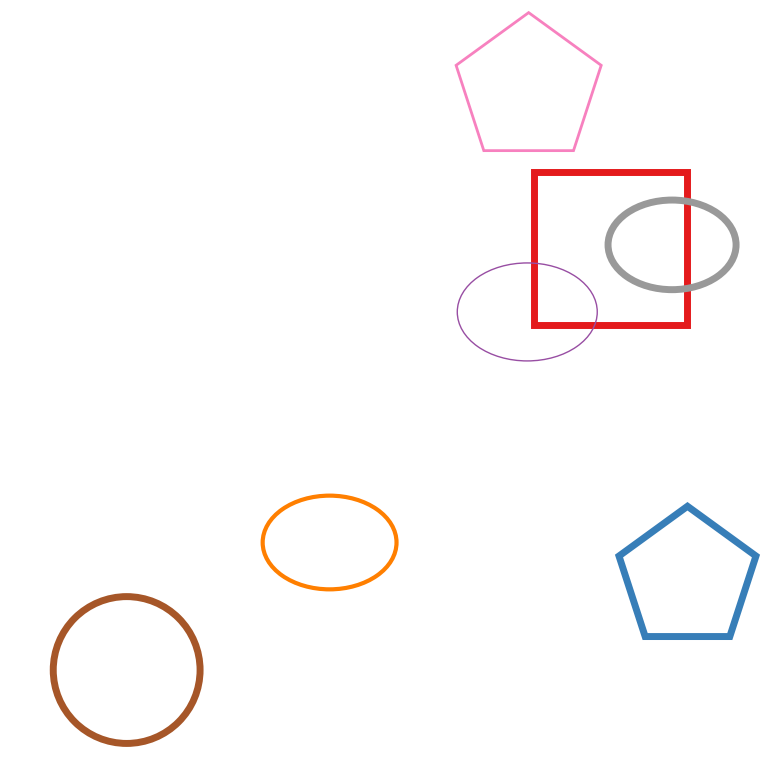[{"shape": "square", "thickness": 2.5, "radius": 0.5, "center": [0.793, 0.677]}, {"shape": "pentagon", "thickness": 2.5, "radius": 0.47, "center": [0.893, 0.249]}, {"shape": "oval", "thickness": 0.5, "radius": 0.45, "center": [0.685, 0.595]}, {"shape": "oval", "thickness": 1.5, "radius": 0.43, "center": [0.428, 0.295]}, {"shape": "circle", "thickness": 2.5, "radius": 0.48, "center": [0.164, 0.13]}, {"shape": "pentagon", "thickness": 1, "radius": 0.5, "center": [0.687, 0.885]}, {"shape": "oval", "thickness": 2.5, "radius": 0.42, "center": [0.873, 0.682]}]